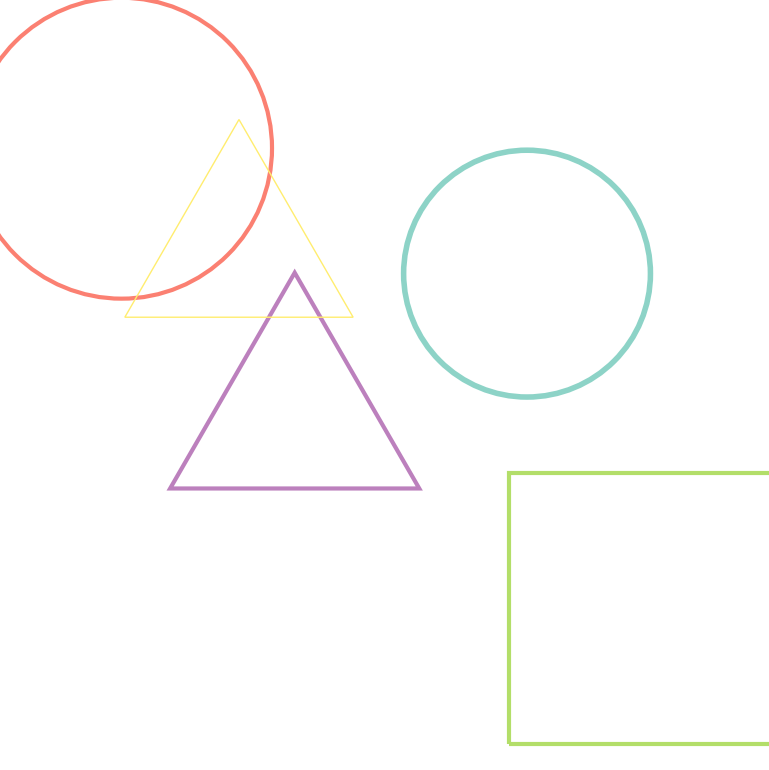[{"shape": "circle", "thickness": 2, "radius": 0.8, "center": [0.684, 0.645]}, {"shape": "circle", "thickness": 1.5, "radius": 0.98, "center": [0.158, 0.808]}, {"shape": "square", "thickness": 1.5, "radius": 0.88, "center": [0.837, 0.21]}, {"shape": "triangle", "thickness": 1.5, "radius": 0.93, "center": [0.383, 0.459]}, {"shape": "triangle", "thickness": 0.5, "radius": 0.86, "center": [0.31, 0.674]}]